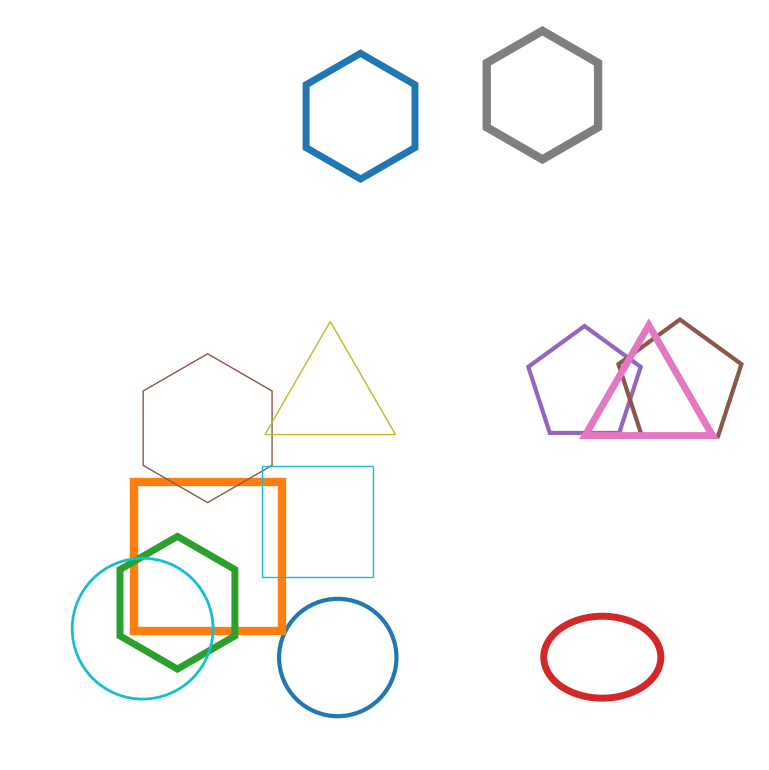[{"shape": "circle", "thickness": 1.5, "radius": 0.38, "center": [0.439, 0.146]}, {"shape": "hexagon", "thickness": 2.5, "radius": 0.41, "center": [0.468, 0.849]}, {"shape": "square", "thickness": 3, "radius": 0.48, "center": [0.27, 0.277]}, {"shape": "hexagon", "thickness": 2.5, "radius": 0.43, "center": [0.23, 0.217]}, {"shape": "oval", "thickness": 2.5, "radius": 0.38, "center": [0.782, 0.147]}, {"shape": "pentagon", "thickness": 1.5, "radius": 0.38, "center": [0.759, 0.5]}, {"shape": "hexagon", "thickness": 0.5, "radius": 0.48, "center": [0.27, 0.444]}, {"shape": "pentagon", "thickness": 1.5, "radius": 0.42, "center": [0.883, 0.501]}, {"shape": "triangle", "thickness": 2.5, "radius": 0.48, "center": [0.843, 0.482]}, {"shape": "hexagon", "thickness": 3, "radius": 0.42, "center": [0.704, 0.876]}, {"shape": "triangle", "thickness": 0.5, "radius": 0.49, "center": [0.429, 0.485]}, {"shape": "circle", "thickness": 1, "radius": 0.46, "center": [0.185, 0.184]}, {"shape": "square", "thickness": 0.5, "radius": 0.36, "center": [0.412, 0.323]}]